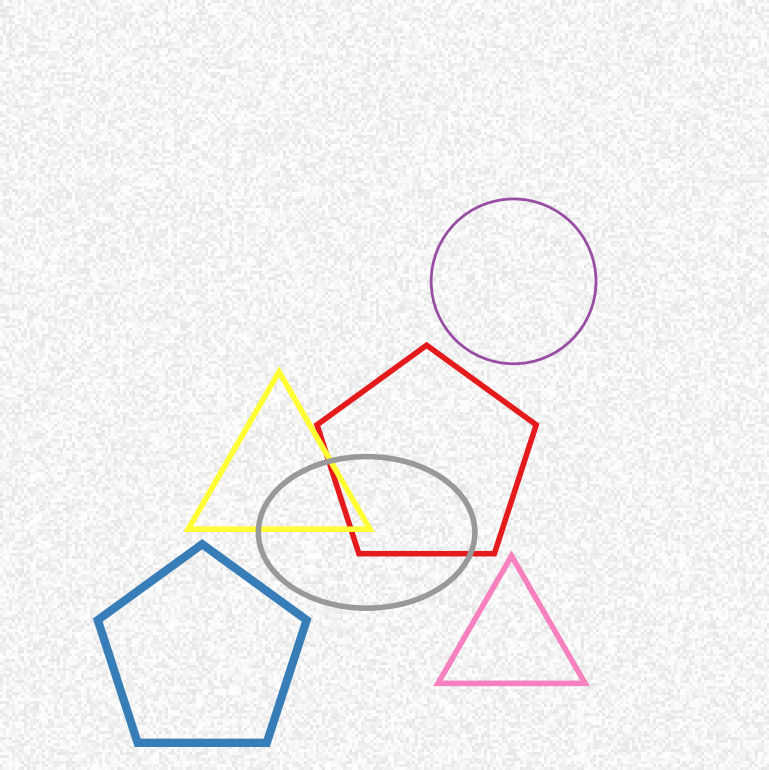[{"shape": "pentagon", "thickness": 2, "radius": 0.75, "center": [0.554, 0.402]}, {"shape": "pentagon", "thickness": 3, "radius": 0.71, "center": [0.263, 0.151]}, {"shape": "circle", "thickness": 1, "radius": 0.54, "center": [0.667, 0.635]}, {"shape": "triangle", "thickness": 2, "radius": 0.68, "center": [0.362, 0.381]}, {"shape": "triangle", "thickness": 2, "radius": 0.55, "center": [0.664, 0.168]}, {"shape": "oval", "thickness": 2, "radius": 0.7, "center": [0.476, 0.309]}]